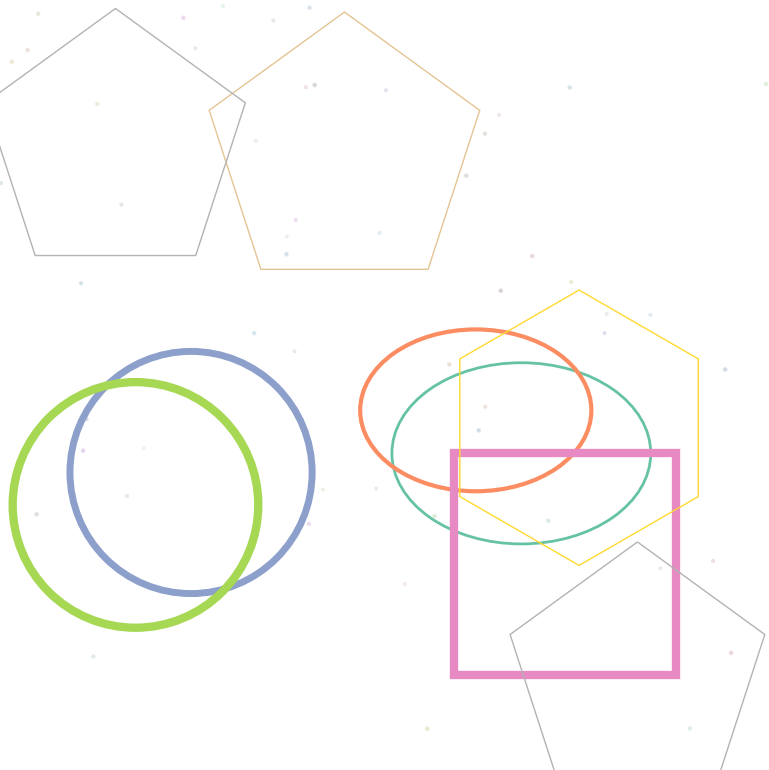[{"shape": "oval", "thickness": 1, "radius": 0.84, "center": [0.677, 0.411]}, {"shape": "oval", "thickness": 1.5, "radius": 0.75, "center": [0.618, 0.467]}, {"shape": "circle", "thickness": 2.5, "radius": 0.79, "center": [0.248, 0.386]}, {"shape": "square", "thickness": 3, "radius": 0.72, "center": [0.734, 0.268]}, {"shape": "circle", "thickness": 3, "radius": 0.8, "center": [0.176, 0.344]}, {"shape": "hexagon", "thickness": 0.5, "radius": 0.89, "center": [0.752, 0.444]}, {"shape": "pentagon", "thickness": 0.5, "radius": 0.92, "center": [0.447, 0.8]}, {"shape": "pentagon", "thickness": 0.5, "radius": 0.89, "center": [0.15, 0.812]}, {"shape": "pentagon", "thickness": 0.5, "radius": 0.87, "center": [0.828, 0.122]}]